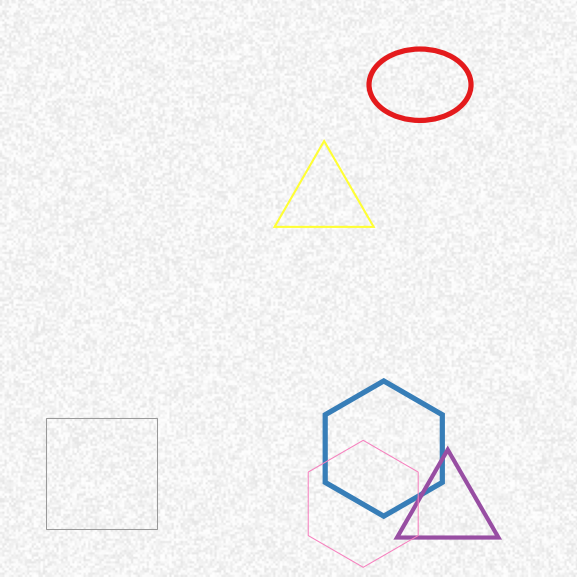[{"shape": "oval", "thickness": 2.5, "radius": 0.44, "center": [0.727, 0.852]}, {"shape": "hexagon", "thickness": 2.5, "radius": 0.59, "center": [0.665, 0.222]}, {"shape": "triangle", "thickness": 2, "radius": 0.51, "center": [0.775, 0.119]}, {"shape": "triangle", "thickness": 1, "radius": 0.5, "center": [0.561, 0.656]}, {"shape": "hexagon", "thickness": 0.5, "radius": 0.55, "center": [0.629, 0.127]}, {"shape": "square", "thickness": 0.5, "radius": 0.48, "center": [0.176, 0.179]}]